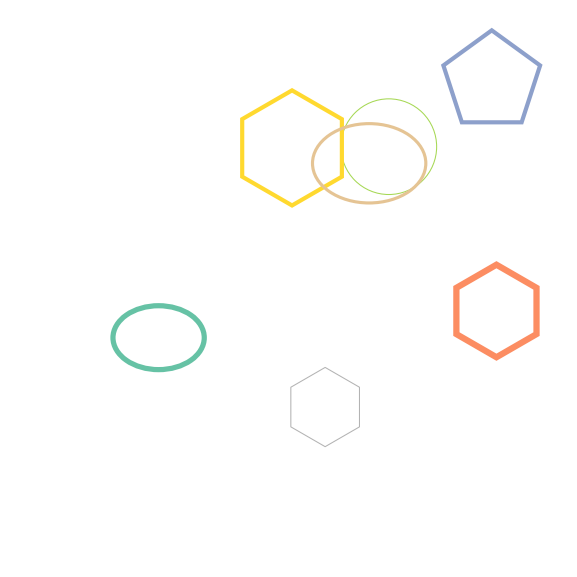[{"shape": "oval", "thickness": 2.5, "radius": 0.4, "center": [0.275, 0.414]}, {"shape": "hexagon", "thickness": 3, "radius": 0.4, "center": [0.86, 0.461]}, {"shape": "pentagon", "thickness": 2, "radius": 0.44, "center": [0.852, 0.859]}, {"shape": "circle", "thickness": 0.5, "radius": 0.41, "center": [0.673, 0.745]}, {"shape": "hexagon", "thickness": 2, "radius": 0.5, "center": [0.506, 0.743]}, {"shape": "oval", "thickness": 1.5, "radius": 0.49, "center": [0.639, 0.716]}, {"shape": "hexagon", "thickness": 0.5, "radius": 0.34, "center": [0.563, 0.294]}]